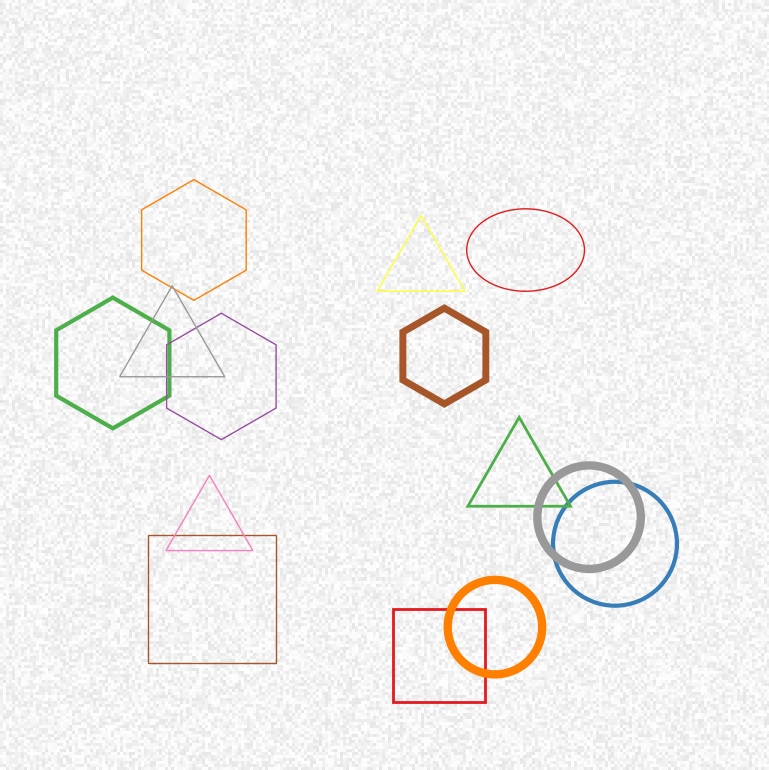[{"shape": "square", "thickness": 1, "radius": 0.3, "center": [0.57, 0.149]}, {"shape": "oval", "thickness": 0.5, "radius": 0.38, "center": [0.683, 0.675]}, {"shape": "circle", "thickness": 1.5, "radius": 0.4, "center": [0.799, 0.294]}, {"shape": "triangle", "thickness": 1, "radius": 0.38, "center": [0.674, 0.381]}, {"shape": "hexagon", "thickness": 1.5, "radius": 0.42, "center": [0.147, 0.529]}, {"shape": "hexagon", "thickness": 0.5, "radius": 0.41, "center": [0.287, 0.511]}, {"shape": "circle", "thickness": 3, "radius": 0.31, "center": [0.643, 0.186]}, {"shape": "hexagon", "thickness": 0.5, "radius": 0.39, "center": [0.252, 0.688]}, {"shape": "triangle", "thickness": 0.5, "radius": 0.33, "center": [0.547, 0.655]}, {"shape": "hexagon", "thickness": 2.5, "radius": 0.31, "center": [0.577, 0.538]}, {"shape": "square", "thickness": 0.5, "radius": 0.41, "center": [0.276, 0.222]}, {"shape": "triangle", "thickness": 0.5, "radius": 0.33, "center": [0.272, 0.318]}, {"shape": "circle", "thickness": 3, "radius": 0.34, "center": [0.765, 0.328]}, {"shape": "triangle", "thickness": 0.5, "radius": 0.39, "center": [0.224, 0.55]}]